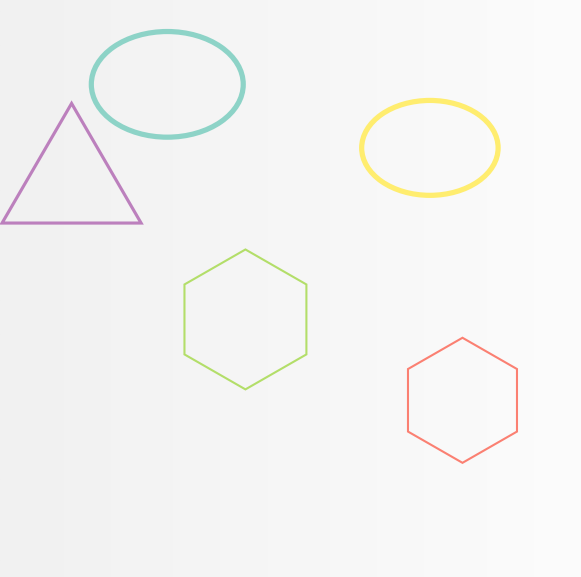[{"shape": "oval", "thickness": 2.5, "radius": 0.65, "center": [0.288, 0.853]}, {"shape": "hexagon", "thickness": 1, "radius": 0.54, "center": [0.796, 0.306]}, {"shape": "hexagon", "thickness": 1, "radius": 0.61, "center": [0.422, 0.446]}, {"shape": "triangle", "thickness": 1.5, "radius": 0.69, "center": [0.123, 0.682]}, {"shape": "oval", "thickness": 2.5, "radius": 0.59, "center": [0.74, 0.743]}]